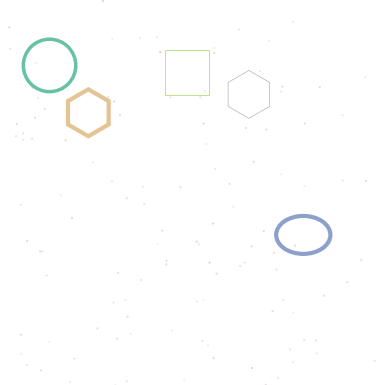[{"shape": "circle", "thickness": 2.5, "radius": 0.34, "center": [0.129, 0.83]}, {"shape": "oval", "thickness": 3, "radius": 0.35, "center": [0.788, 0.39]}, {"shape": "square", "thickness": 0.5, "radius": 0.29, "center": [0.486, 0.811]}, {"shape": "hexagon", "thickness": 3, "radius": 0.3, "center": [0.229, 0.707]}, {"shape": "hexagon", "thickness": 0.5, "radius": 0.31, "center": [0.646, 0.755]}]